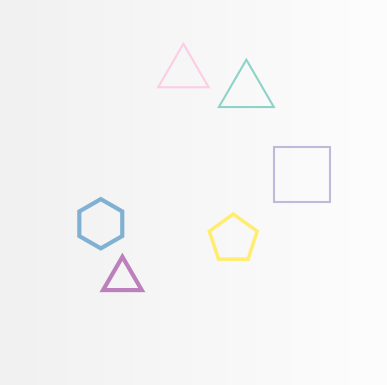[{"shape": "triangle", "thickness": 1.5, "radius": 0.41, "center": [0.636, 0.763]}, {"shape": "square", "thickness": 1.5, "radius": 0.36, "center": [0.78, 0.546]}, {"shape": "hexagon", "thickness": 3, "radius": 0.32, "center": [0.26, 0.419]}, {"shape": "triangle", "thickness": 1.5, "radius": 0.38, "center": [0.473, 0.811]}, {"shape": "triangle", "thickness": 3, "radius": 0.29, "center": [0.316, 0.275]}, {"shape": "pentagon", "thickness": 2.5, "radius": 0.32, "center": [0.602, 0.379]}]